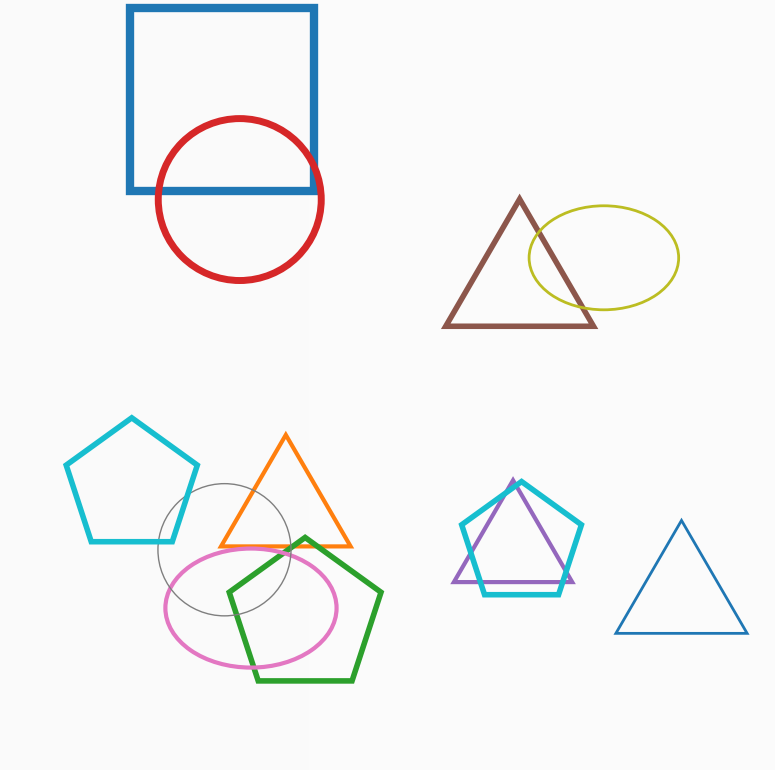[{"shape": "triangle", "thickness": 1, "radius": 0.49, "center": [0.879, 0.226]}, {"shape": "square", "thickness": 3, "radius": 0.59, "center": [0.286, 0.87]}, {"shape": "triangle", "thickness": 1.5, "radius": 0.48, "center": [0.369, 0.339]}, {"shape": "pentagon", "thickness": 2, "radius": 0.51, "center": [0.394, 0.199]}, {"shape": "circle", "thickness": 2.5, "radius": 0.53, "center": [0.309, 0.741]}, {"shape": "triangle", "thickness": 1.5, "radius": 0.44, "center": [0.662, 0.288]}, {"shape": "triangle", "thickness": 2, "radius": 0.55, "center": [0.67, 0.631]}, {"shape": "oval", "thickness": 1.5, "radius": 0.55, "center": [0.324, 0.21]}, {"shape": "circle", "thickness": 0.5, "radius": 0.43, "center": [0.29, 0.286]}, {"shape": "oval", "thickness": 1, "radius": 0.48, "center": [0.779, 0.665]}, {"shape": "pentagon", "thickness": 2, "radius": 0.41, "center": [0.673, 0.293]}, {"shape": "pentagon", "thickness": 2, "radius": 0.44, "center": [0.17, 0.368]}]